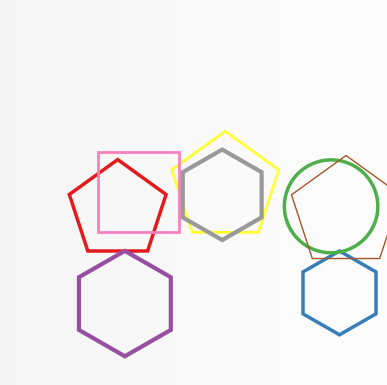[{"shape": "pentagon", "thickness": 2.5, "radius": 0.66, "center": [0.304, 0.454]}, {"shape": "hexagon", "thickness": 2.5, "radius": 0.54, "center": [0.876, 0.239]}, {"shape": "circle", "thickness": 2.5, "radius": 0.6, "center": [0.854, 0.464]}, {"shape": "hexagon", "thickness": 3, "radius": 0.68, "center": [0.322, 0.211]}, {"shape": "pentagon", "thickness": 2, "radius": 0.73, "center": [0.581, 0.514]}, {"shape": "pentagon", "thickness": 1, "radius": 0.74, "center": [0.893, 0.448]}, {"shape": "square", "thickness": 2, "radius": 0.52, "center": [0.357, 0.501]}, {"shape": "hexagon", "thickness": 3, "radius": 0.59, "center": [0.573, 0.494]}]